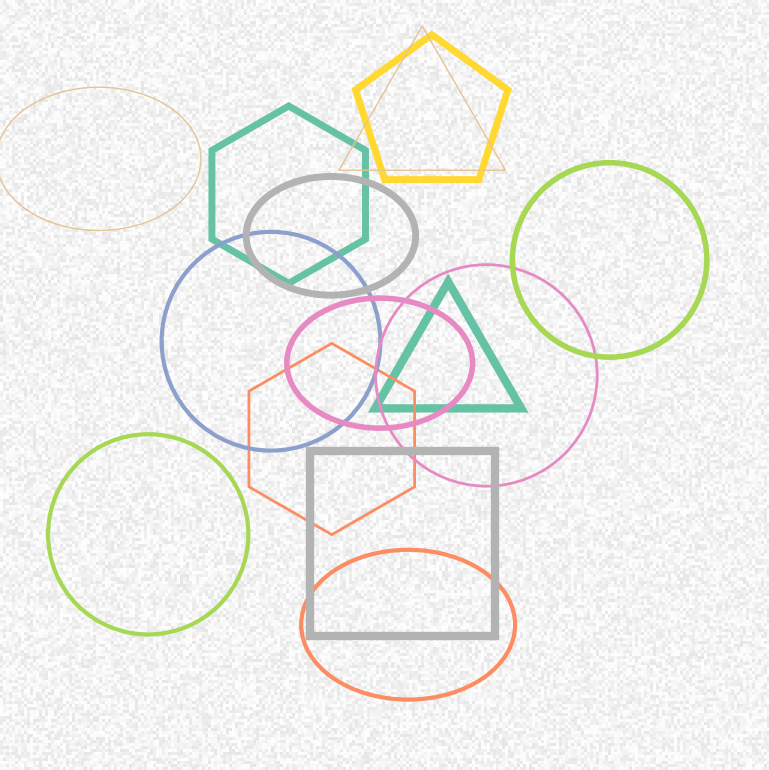[{"shape": "triangle", "thickness": 3, "radius": 0.55, "center": [0.582, 0.524]}, {"shape": "hexagon", "thickness": 2.5, "radius": 0.58, "center": [0.375, 0.747]}, {"shape": "hexagon", "thickness": 1, "radius": 0.62, "center": [0.431, 0.43]}, {"shape": "oval", "thickness": 1.5, "radius": 0.69, "center": [0.53, 0.189]}, {"shape": "circle", "thickness": 1.5, "radius": 0.71, "center": [0.352, 0.557]}, {"shape": "oval", "thickness": 2, "radius": 0.6, "center": [0.493, 0.528]}, {"shape": "circle", "thickness": 1, "radius": 0.72, "center": [0.632, 0.512]}, {"shape": "circle", "thickness": 2, "radius": 0.63, "center": [0.792, 0.662]}, {"shape": "circle", "thickness": 1.5, "radius": 0.65, "center": [0.192, 0.306]}, {"shape": "pentagon", "thickness": 2.5, "radius": 0.52, "center": [0.561, 0.851]}, {"shape": "triangle", "thickness": 0.5, "radius": 0.62, "center": [0.548, 0.841]}, {"shape": "oval", "thickness": 0.5, "radius": 0.66, "center": [0.128, 0.794]}, {"shape": "oval", "thickness": 2.5, "radius": 0.55, "center": [0.43, 0.694]}, {"shape": "square", "thickness": 3, "radius": 0.6, "center": [0.522, 0.294]}]